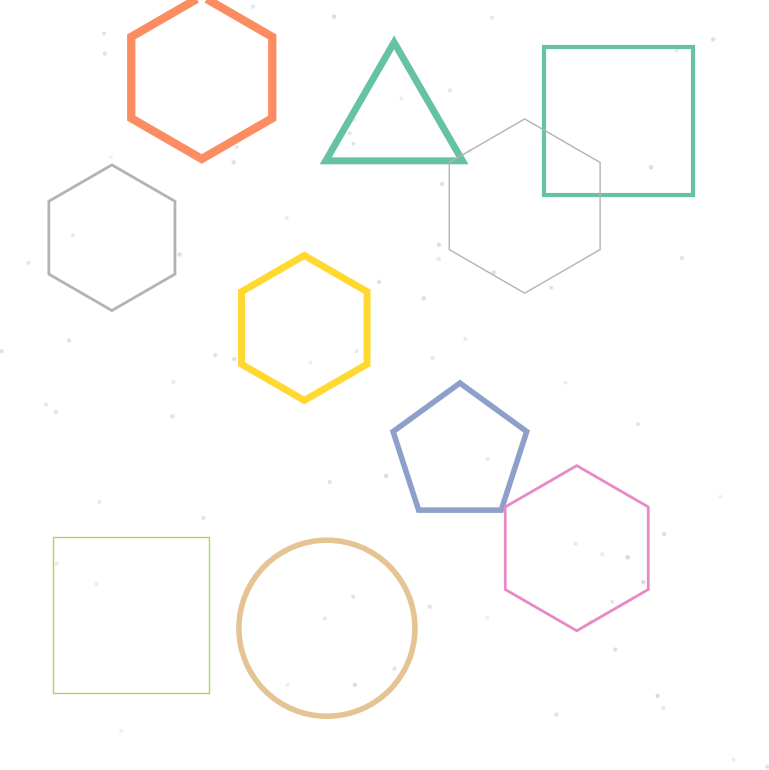[{"shape": "square", "thickness": 1.5, "radius": 0.48, "center": [0.803, 0.843]}, {"shape": "triangle", "thickness": 2.5, "radius": 0.51, "center": [0.512, 0.842]}, {"shape": "hexagon", "thickness": 3, "radius": 0.53, "center": [0.262, 0.899]}, {"shape": "pentagon", "thickness": 2, "radius": 0.46, "center": [0.597, 0.411]}, {"shape": "hexagon", "thickness": 1, "radius": 0.54, "center": [0.749, 0.288]}, {"shape": "square", "thickness": 0.5, "radius": 0.5, "center": [0.17, 0.201]}, {"shape": "hexagon", "thickness": 2.5, "radius": 0.47, "center": [0.395, 0.574]}, {"shape": "circle", "thickness": 2, "radius": 0.57, "center": [0.425, 0.184]}, {"shape": "hexagon", "thickness": 0.5, "radius": 0.57, "center": [0.681, 0.732]}, {"shape": "hexagon", "thickness": 1, "radius": 0.47, "center": [0.145, 0.691]}]